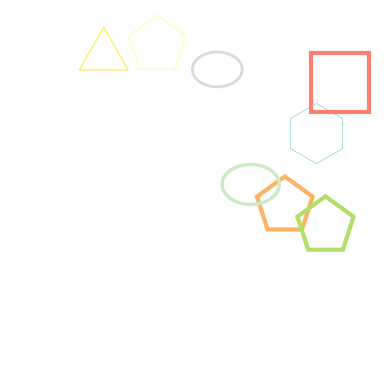[{"shape": "hexagon", "thickness": 0.5, "radius": 0.39, "center": [0.822, 0.653]}, {"shape": "pentagon", "thickness": 1, "radius": 0.39, "center": [0.409, 0.883]}, {"shape": "square", "thickness": 3, "radius": 0.38, "center": [0.883, 0.786]}, {"shape": "pentagon", "thickness": 3, "radius": 0.38, "center": [0.74, 0.466]}, {"shape": "pentagon", "thickness": 3, "radius": 0.38, "center": [0.845, 0.413]}, {"shape": "oval", "thickness": 2, "radius": 0.32, "center": [0.564, 0.82]}, {"shape": "oval", "thickness": 2.5, "radius": 0.37, "center": [0.651, 0.521]}, {"shape": "triangle", "thickness": 1, "radius": 0.37, "center": [0.269, 0.855]}]